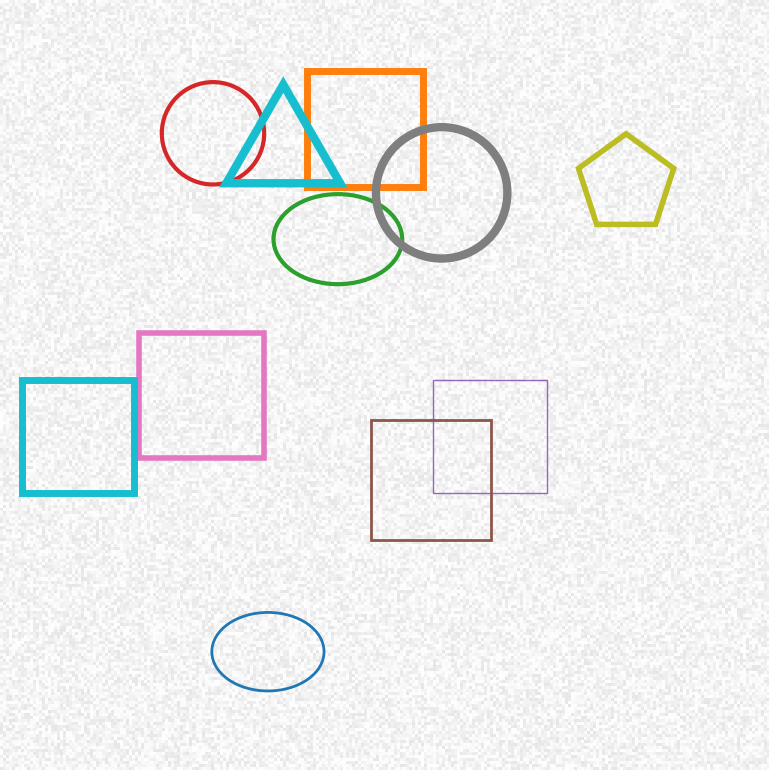[{"shape": "oval", "thickness": 1, "radius": 0.36, "center": [0.348, 0.154]}, {"shape": "square", "thickness": 2.5, "radius": 0.38, "center": [0.474, 0.832]}, {"shape": "oval", "thickness": 1.5, "radius": 0.42, "center": [0.439, 0.689]}, {"shape": "circle", "thickness": 1.5, "radius": 0.33, "center": [0.277, 0.827]}, {"shape": "square", "thickness": 0.5, "radius": 0.37, "center": [0.636, 0.433]}, {"shape": "square", "thickness": 1, "radius": 0.39, "center": [0.56, 0.377]}, {"shape": "square", "thickness": 2, "radius": 0.41, "center": [0.261, 0.486]}, {"shape": "circle", "thickness": 3, "radius": 0.43, "center": [0.574, 0.75]}, {"shape": "pentagon", "thickness": 2, "radius": 0.33, "center": [0.813, 0.761]}, {"shape": "triangle", "thickness": 3, "radius": 0.43, "center": [0.368, 0.805]}, {"shape": "square", "thickness": 2.5, "radius": 0.36, "center": [0.101, 0.433]}]